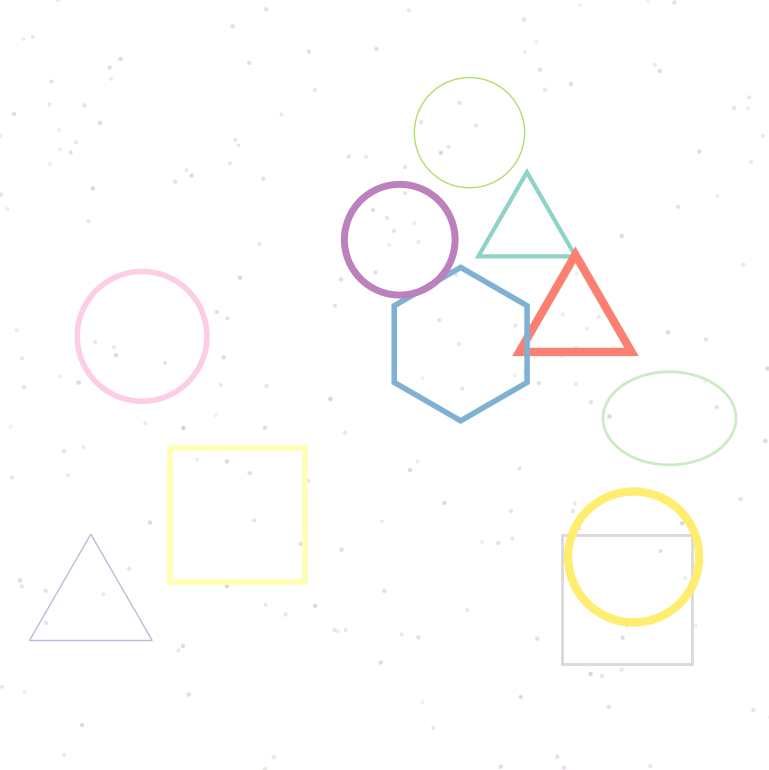[{"shape": "triangle", "thickness": 1.5, "radius": 0.36, "center": [0.684, 0.703]}, {"shape": "square", "thickness": 2, "radius": 0.44, "center": [0.308, 0.331]}, {"shape": "triangle", "thickness": 0.5, "radius": 0.46, "center": [0.118, 0.214]}, {"shape": "triangle", "thickness": 3, "radius": 0.42, "center": [0.747, 0.585]}, {"shape": "hexagon", "thickness": 2, "radius": 0.5, "center": [0.598, 0.553]}, {"shape": "circle", "thickness": 0.5, "radius": 0.36, "center": [0.61, 0.828]}, {"shape": "circle", "thickness": 2, "radius": 0.42, "center": [0.184, 0.563]}, {"shape": "square", "thickness": 1, "radius": 0.42, "center": [0.815, 0.221]}, {"shape": "circle", "thickness": 2.5, "radius": 0.36, "center": [0.519, 0.689]}, {"shape": "oval", "thickness": 1, "radius": 0.43, "center": [0.869, 0.457]}, {"shape": "circle", "thickness": 3, "radius": 0.43, "center": [0.823, 0.277]}]